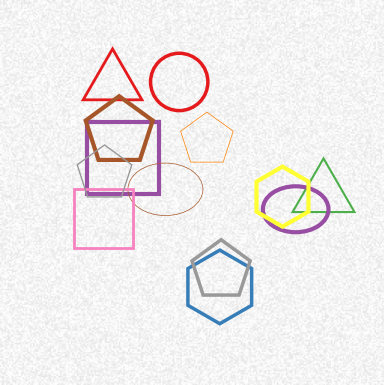[{"shape": "circle", "thickness": 2.5, "radius": 0.37, "center": [0.465, 0.787]}, {"shape": "triangle", "thickness": 2, "radius": 0.44, "center": [0.292, 0.785]}, {"shape": "hexagon", "thickness": 2.5, "radius": 0.48, "center": [0.571, 0.255]}, {"shape": "triangle", "thickness": 1.5, "radius": 0.46, "center": [0.84, 0.496]}, {"shape": "oval", "thickness": 3, "radius": 0.43, "center": [0.768, 0.456]}, {"shape": "square", "thickness": 3, "radius": 0.47, "center": [0.319, 0.589]}, {"shape": "pentagon", "thickness": 0.5, "radius": 0.36, "center": [0.537, 0.637]}, {"shape": "hexagon", "thickness": 3, "radius": 0.39, "center": [0.734, 0.489]}, {"shape": "oval", "thickness": 0.5, "radius": 0.49, "center": [0.43, 0.508]}, {"shape": "pentagon", "thickness": 3, "radius": 0.46, "center": [0.31, 0.659]}, {"shape": "square", "thickness": 2, "radius": 0.38, "center": [0.268, 0.433]}, {"shape": "pentagon", "thickness": 2.5, "radius": 0.4, "center": [0.574, 0.298]}, {"shape": "pentagon", "thickness": 1, "radius": 0.37, "center": [0.272, 0.549]}]